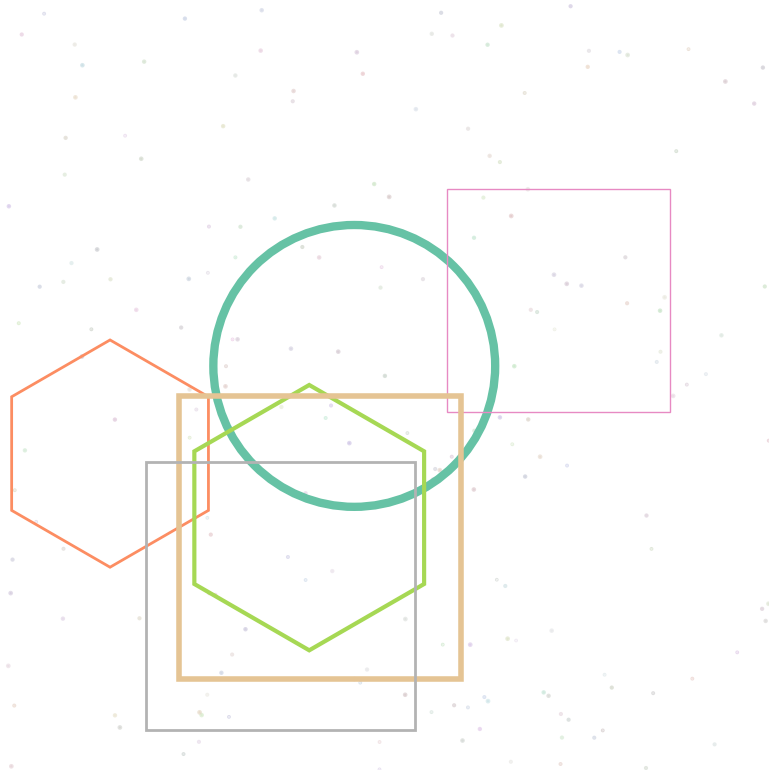[{"shape": "circle", "thickness": 3, "radius": 0.92, "center": [0.46, 0.525]}, {"shape": "hexagon", "thickness": 1, "radius": 0.74, "center": [0.143, 0.411]}, {"shape": "square", "thickness": 0.5, "radius": 0.72, "center": [0.726, 0.609]}, {"shape": "hexagon", "thickness": 1.5, "radius": 0.86, "center": [0.402, 0.328]}, {"shape": "square", "thickness": 2, "radius": 0.92, "center": [0.416, 0.302]}, {"shape": "square", "thickness": 1, "radius": 0.87, "center": [0.364, 0.226]}]